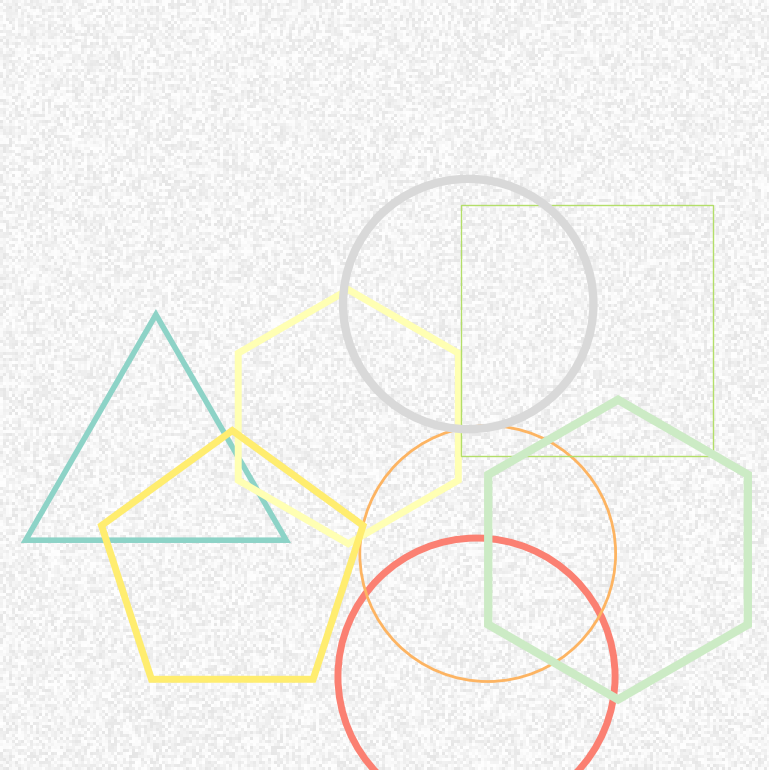[{"shape": "triangle", "thickness": 2, "radius": 0.98, "center": [0.202, 0.396]}, {"shape": "hexagon", "thickness": 2.5, "radius": 0.83, "center": [0.452, 0.459]}, {"shape": "circle", "thickness": 2.5, "radius": 0.9, "center": [0.619, 0.121]}, {"shape": "circle", "thickness": 1, "radius": 0.83, "center": [0.633, 0.281]}, {"shape": "square", "thickness": 0.5, "radius": 0.82, "center": [0.763, 0.571]}, {"shape": "circle", "thickness": 3, "radius": 0.81, "center": [0.608, 0.605]}, {"shape": "hexagon", "thickness": 3, "radius": 0.97, "center": [0.803, 0.286]}, {"shape": "pentagon", "thickness": 2.5, "radius": 0.89, "center": [0.302, 0.262]}]